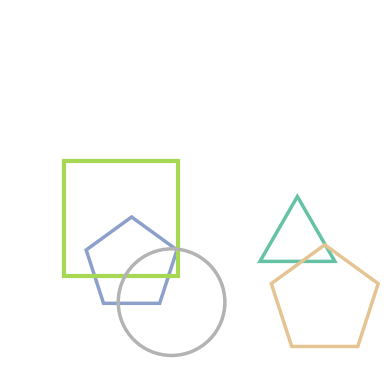[{"shape": "triangle", "thickness": 2.5, "radius": 0.56, "center": [0.772, 0.377]}, {"shape": "pentagon", "thickness": 2.5, "radius": 0.62, "center": [0.342, 0.312]}, {"shape": "square", "thickness": 3, "radius": 0.75, "center": [0.314, 0.432]}, {"shape": "pentagon", "thickness": 2.5, "radius": 0.73, "center": [0.843, 0.218]}, {"shape": "circle", "thickness": 2.5, "radius": 0.69, "center": [0.446, 0.215]}]